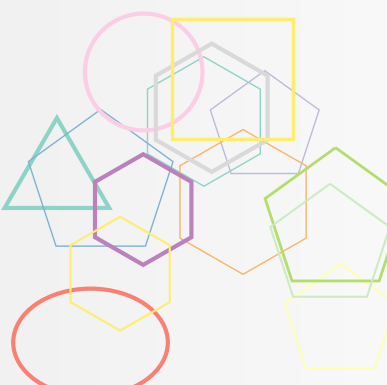[{"shape": "hexagon", "thickness": 1, "radius": 0.84, "center": [0.526, 0.684]}, {"shape": "triangle", "thickness": 3, "radius": 0.78, "center": [0.147, 0.538]}, {"shape": "pentagon", "thickness": 1.5, "radius": 0.75, "center": [0.878, 0.165]}, {"shape": "pentagon", "thickness": 1, "radius": 0.74, "center": [0.683, 0.669]}, {"shape": "oval", "thickness": 3, "radius": 1.0, "center": [0.234, 0.111]}, {"shape": "pentagon", "thickness": 1, "radius": 0.98, "center": [0.26, 0.52]}, {"shape": "hexagon", "thickness": 1, "radius": 0.94, "center": [0.627, 0.475]}, {"shape": "pentagon", "thickness": 2, "radius": 0.96, "center": [0.866, 0.425]}, {"shape": "circle", "thickness": 3, "radius": 0.76, "center": [0.371, 0.813]}, {"shape": "hexagon", "thickness": 3, "radius": 0.83, "center": [0.546, 0.72]}, {"shape": "hexagon", "thickness": 3, "radius": 0.72, "center": [0.37, 0.456]}, {"shape": "pentagon", "thickness": 1.5, "radius": 0.81, "center": [0.852, 0.36]}, {"shape": "hexagon", "thickness": 1.5, "radius": 0.74, "center": [0.31, 0.289]}, {"shape": "square", "thickness": 2.5, "radius": 0.78, "center": [0.6, 0.795]}]